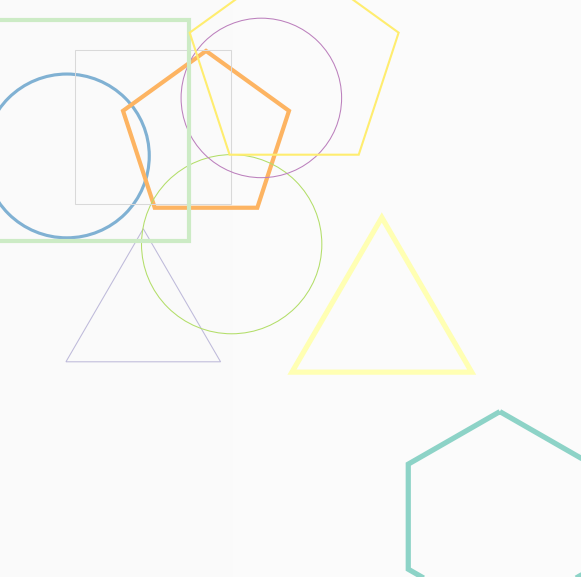[{"shape": "hexagon", "thickness": 2.5, "radius": 0.91, "center": [0.86, 0.104]}, {"shape": "triangle", "thickness": 2.5, "radius": 0.89, "center": [0.657, 0.444]}, {"shape": "triangle", "thickness": 0.5, "radius": 0.77, "center": [0.246, 0.449]}, {"shape": "circle", "thickness": 1.5, "radius": 0.71, "center": [0.115, 0.729]}, {"shape": "pentagon", "thickness": 2, "radius": 0.75, "center": [0.354, 0.761]}, {"shape": "circle", "thickness": 0.5, "radius": 0.78, "center": [0.399, 0.576]}, {"shape": "square", "thickness": 0.5, "radius": 0.67, "center": [0.264, 0.779]}, {"shape": "circle", "thickness": 0.5, "radius": 0.69, "center": [0.45, 0.83]}, {"shape": "square", "thickness": 2, "radius": 0.96, "center": [0.134, 0.773]}, {"shape": "pentagon", "thickness": 1, "radius": 0.95, "center": [0.506, 0.884]}]